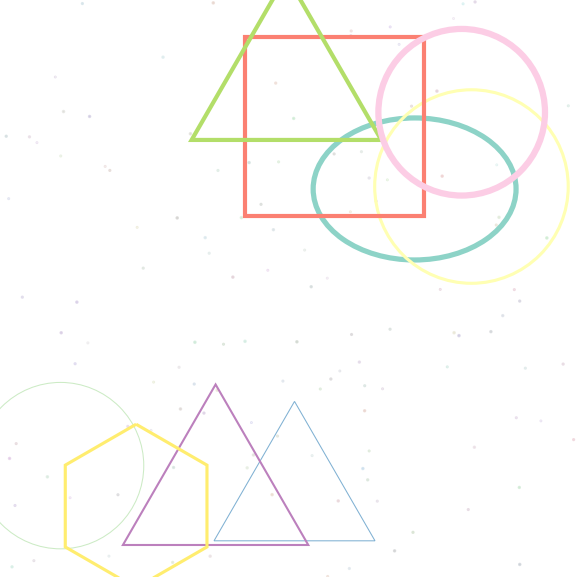[{"shape": "oval", "thickness": 2.5, "radius": 0.88, "center": [0.718, 0.672]}, {"shape": "circle", "thickness": 1.5, "radius": 0.84, "center": [0.816, 0.676]}, {"shape": "square", "thickness": 2, "radius": 0.77, "center": [0.58, 0.78]}, {"shape": "triangle", "thickness": 0.5, "radius": 0.8, "center": [0.51, 0.143]}, {"shape": "triangle", "thickness": 2, "radius": 0.95, "center": [0.496, 0.852]}, {"shape": "circle", "thickness": 3, "radius": 0.72, "center": [0.799, 0.805]}, {"shape": "triangle", "thickness": 1, "radius": 0.93, "center": [0.373, 0.148]}, {"shape": "circle", "thickness": 0.5, "radius": 0.72, "center": [0.105, 0.193]}, {"shape": "hexagon", "thickness": 1.5, "radius": 0.71, "center": [0.236, 0.123]}]